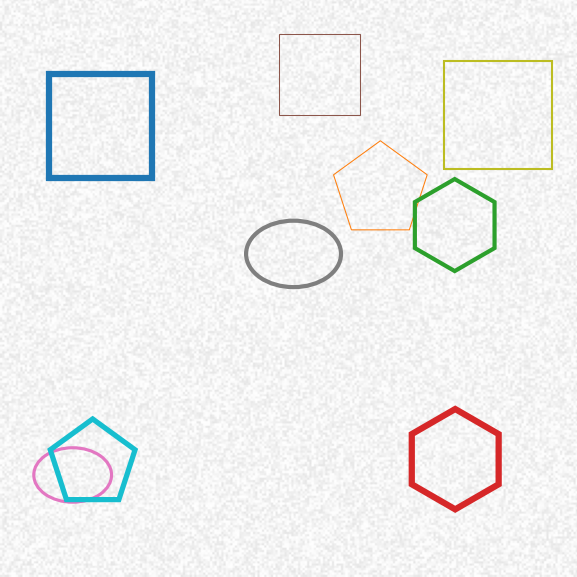[{"shape": "square", "thickness": 3, "radius": 0.45, "center": [0.174, 0.781]}, {"shape": "pentagon", "thickness": 0.5, "radius": 0.43, "center": [0.659, 0.67]}, {"shape": "hexagon", "thickness": 2, "radius": 0.4, "center": [0.787, 0.609]}, {"shape": "hexagon", "thickness": 3, "radius": 0.43, "center": [0.788, 0.204]}, {"shape": "square", "thickness": 0.5, "radius": 0.35, "center": [0.554, 0.87]}, {"shape": "oval", "thickness": 1.5, "radius": 0.34, "center": [0.126, 0.177]}, {"shape": "oval", "thickness": 2, "radius": 0.41, "center": [0.508, 0.559]}, {"shape": "square", "thickness": 1, "radius": 0.47, "center": [0.863, 0.8]}, {"shape": "pentagon", "thickness": 2.5, "radius": 0.39, "center": [0.16, 0.196]}]